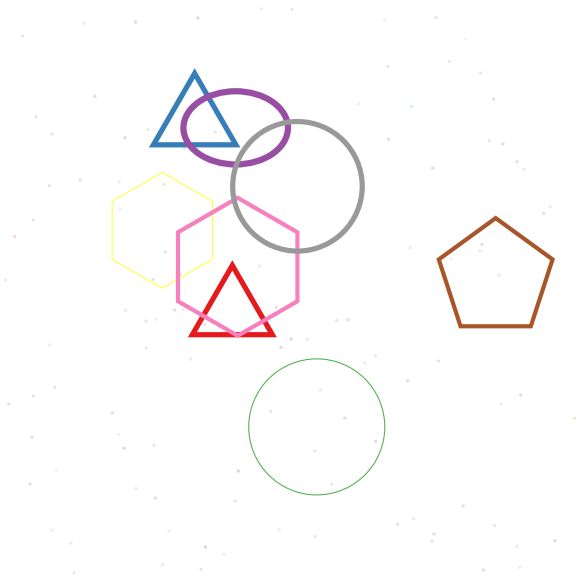[{"shape": "triangle", "thickness": 2.5, "radius": 0.4, "center": [0.402, 0.46]}, {"shape": "triangle", "thickness": 2.5, "radius": 0.41, "center": [0.337, 0.79]}, {"shape": "circle", "thickness": 0.5, "radius": 0.59, "center": [0.548, 0.26]}, {"shape": "oval", "thickness": 3, "radius": 0.45, "center": [0.408, 0.778]}, {"shape": "hexagon", "thickness": 0.5, "radius": 0.5, "center": [0.281, 0.6]}, {"shape": "pentagon", "thickness": 2, "radius": 0.52, "center": [0.858, 0.518]}, {"shape": "hexagon", "thickness": 2, "radius": 0.6, "center": [0.412, 0.537]}, {"shape": "circle", "thickness": 2.5, "radius": 0.56, "center": [0.515, 0.677]}]